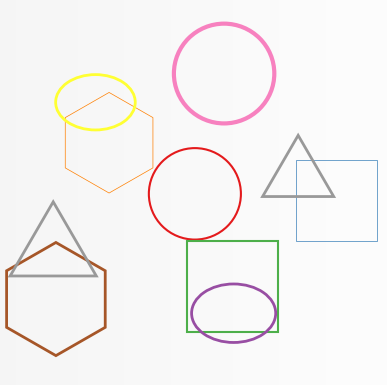[{"shape": "circle", "thickness": 1.5, "radius": 0.59, "center": [0.503, 0.497]}, {"shape": "square", "thickness": 0.5, "radius": 0.53, "center": [0.868, 0.479]}, {"shape": "square", "thickness": 1.5, "radius": 0.59, "center": [0.599, 0.256]}, {"shape": "oval", "thickness": 2, "radius": 0.54, "center": [0.603, 0.186]}, {"shape": "hexagon", "thickness": 0.5, "radius": 0.65, "center": [0.282, 0.629]}, {"shape": "oval", "thickness": 2, "radius": 0.51, "center": [0.246, 0.734]}, {"shape": "hexagon", "thickness": 2, "radius": 0.73, "center": [0.144, 0.223]}, {"shape": "circle", "thickness": 3, "radius": 0.65, "center": [0.578, 0.809]}, {"shape": "triangle", "thickness": 2, "radius": 0.64, "center": [0.137, 0.347]}, {"shape": "triangle", "thickness": 2, "radius": 0.53, "center": [0.769, 0.542]}]